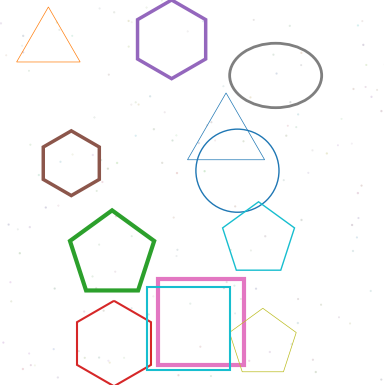[{"shape": "triangle", "thickness": 0.5, "radius": 0.58, "center": [0.587, 0.643]}, {"shape": "circle", "thickness": 1, "radius": 0.54, "center": [0.617, 0.557]}, {"shape": "triangle", "thickness": 0.5, "radius": 0.48, "center": [0.126, 0.887]}, {"shape": "pentagon", "thickness": 3, "radius": 0.57, "center": [0.291, 0.339]}, {"shape": "hexagon", "thickness": 1.5, "radius": 0.55, "center": [0.296, 0.108]}, {"shape": "hexagon", "thickness": 2.5, "radius": 0.51, "center": [0.446, 0.898]}, {"shape": "hexagon", "thickness": 2.5, "radius": 0.42, "center": [0.185, 0.576]}, {"shape": "square", "thickness": 3, "radius": 0.56, "center": [0.523, 0.165]}, {"shape": "oval", "thickness": 2, "radius": 0.6, "center": [0.716, 0.804]}, {"shape": "pentagon", "thickness": 0.5, "radius": 0.46, "center": [0.683, 0.108]}, {"shape": "pentagon", "thickness": 1, "radius": 0.49, "center": [0.672, 0.378]}, {"shape": "square", "thickness": 1.5, "radius": 0.53, "center": [0.49, 0.147]}]